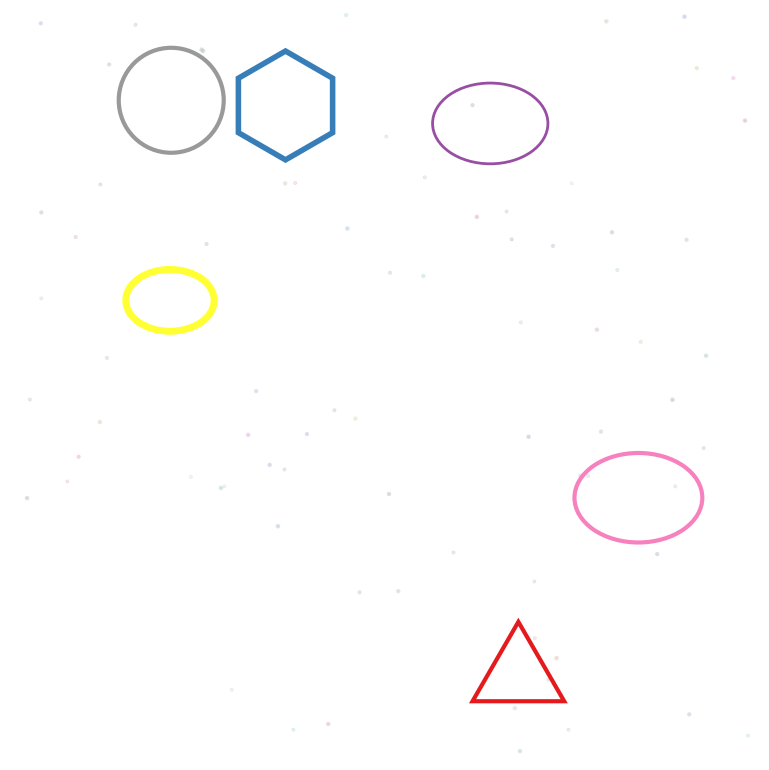[{"shape": "triangle", "thickness": 1.5, "radius": 0.34, "center": [0.673, 0.124]}, {"shape": "hexagon", "thickness": 2, "radius": 0.35, "center": [0.371, 0.863]}, {"shape": "oval", "thickness": 1, "radius": 0.37, "center": [0.637, 0.84]}, {"shape": "oval", "thickness": 2.5, "radius": 0.29, "center": [0.221, 0.61]}, {"shape": "oval", "thickness": 1.5, "radius": 0.42, "center": [0.829, 0.354]}, {"shape": "circle", "thickness": 1.5, "radius": 0.34, "center": [0.222, 0.87]}]